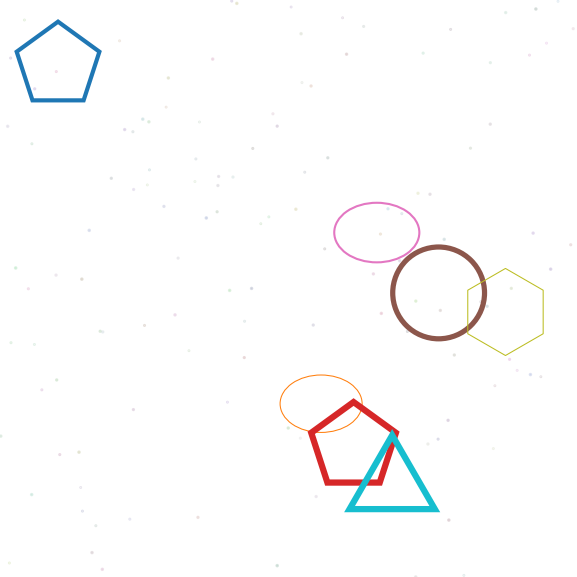[{"shape": "pentagon", "thickness": 2, "radius": 0.38, "center": [0.101, 0.886]}, {"shape": "oval", "thickness": 0.5, "radius": 0.36, "center": [0.556, 0.3]}, {"shape": "pentagon", "thickness": 3, "radius": 0.39, "center": [0.612, 0.226]}, {"shape": "circle", "thickness": 2.5, "radius": 0.4, "center": [0.76, 0.492]}, {"shape": "oval", "thickness": 1, "radius": 0.37, "center": [0.652, 0.596]}, {"shape": "hexagon", "thickness": 0.5, "radius": 0.38, "center": [0.875, 0.459]}, {"shape": "triangle", "thickness": 3, "radius": 0.43, "center": [0.679, 0.16]}]